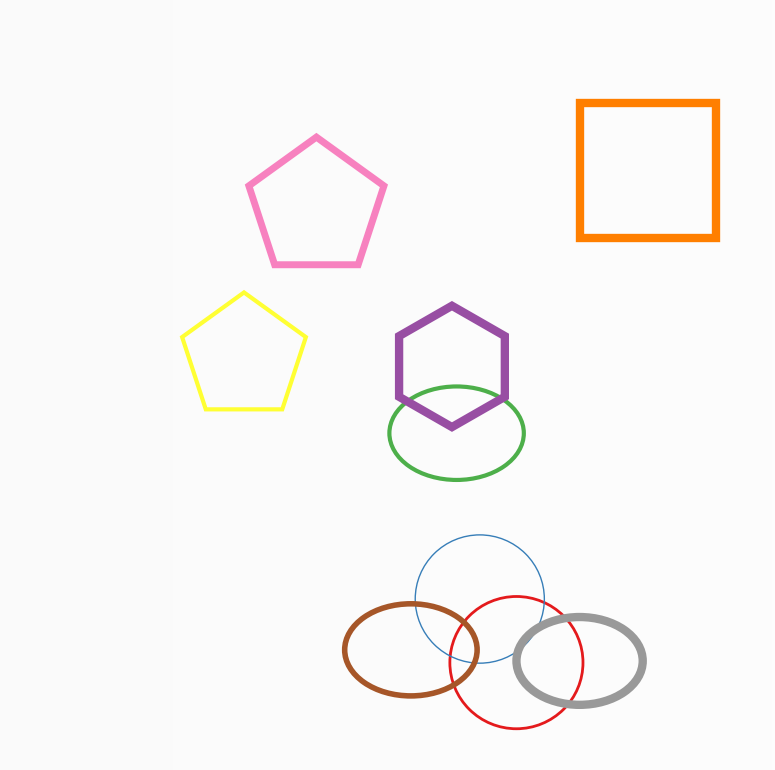[{"shape": "circle", "thickness": 1, "radius": 0.43, "center": [0.666, 0.139]}, {"shape": "circle", "thickness": 0.5, "radius": 0.42, "center": [0.619, 0.222]}, {"shape": "oval", "thickness": 1.5, "radius": 0.43, "center": [0.589, 0.437]}, {"shape": "hexagon", "thickness": 3, "radius": 0.39, "center": [0.583, 0.524]}, {"shape": "square", "thickness": 3, "radius": 0.44, "center": [0.836, 0.779]}, {"shape": "pentagon", "thickness": 1.5, "radius": 0.42, "center": [0.315, 0.536]}, {"shape": "oval", "thickness": 2, "radius": 0.43, "center": [0.53, 0.156]}, {"shape": "pentagon", "thickness": 2.5, "radius": 0.46, "center": [0.408, 0.73]}, {"shape": "oval", "thickness": 3, "radius": 0.41, "center": [0.748, 0.142]}]